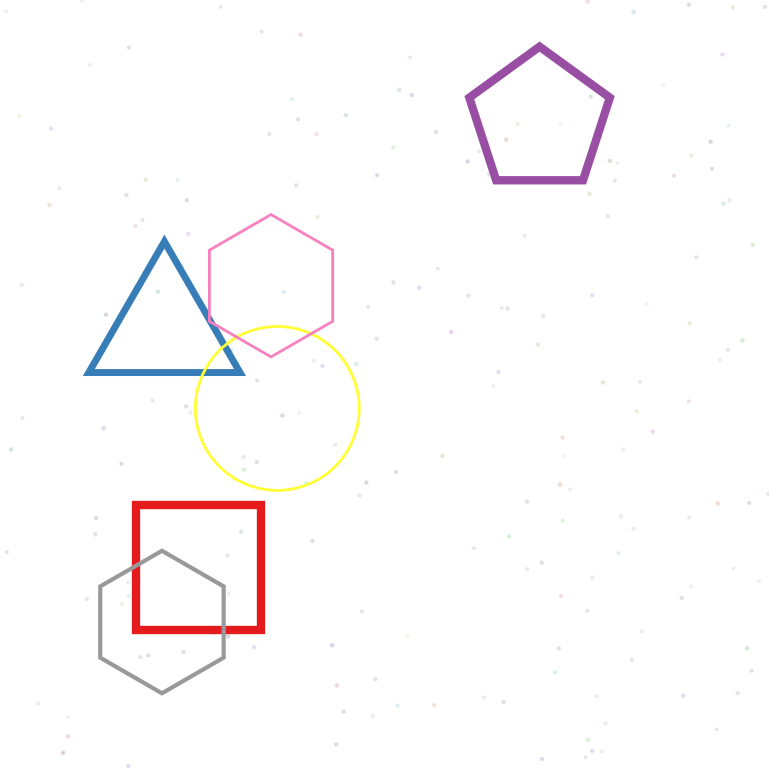[{"shape": "square", "thickness": 3, "radius": 0.41, "center": [0.258, 0.262]}, {"shape": "triangle", "thickness": 2.5, "radius": 0.57, "center": [0.214, 0.573]}, {"shape": "pentagon", "thickness": 3, "radius": 0.48, "center": [0.701, 0.844]}, {"shape": "circle", "thickness": 1, "radius": 0.53, "center": [0.36, 0.47]}, {"shape": "hexagon", "thickness": 1, "radius": 0.46, "center": [0.352, 0.629]}, {"shape": "hexagon", "thickness": 1.5, "radius": 0.46, "center": [0.21, 0.192]}]